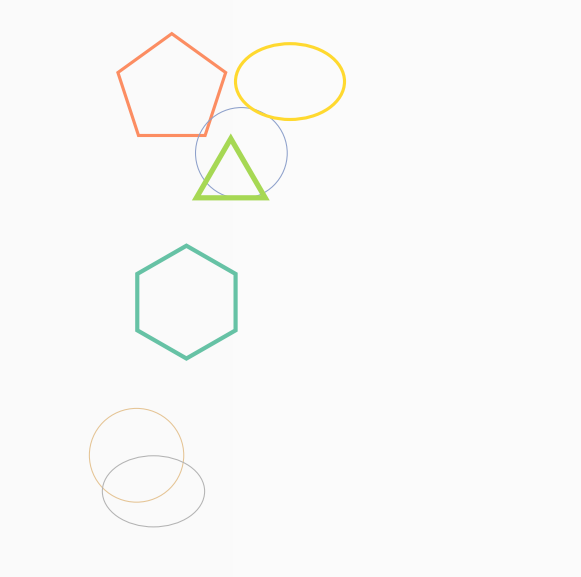[{"shape": "hexagon", "thickness": 2, "radius": 0.49, "center": [0.321, 0.476]}, {"shape": "pentagon", "thickness": 1.5, "radius": 0.49, "center": [0.296, 0.843]}, {"shape": "circle", "thickness": 0.5, "radius": 0.39, "center": [0.415, 0.734]}, {"shape": "triangle", "thickness": 2.5, "radius": 0.34, "center": [0.397, 0.691]}, {"shape": "oval", "thickness": 1.5, "radius": 0.47, "center": [0.499, 0.858]}, {"shape": "circle", "thickness": 0.5, "radius": 0.41, "center": [0.235, 0.211]}, {"shape": "oval", "thickness": 0.5, "radius": 0.44, "center": [0.264, 0.148]}]